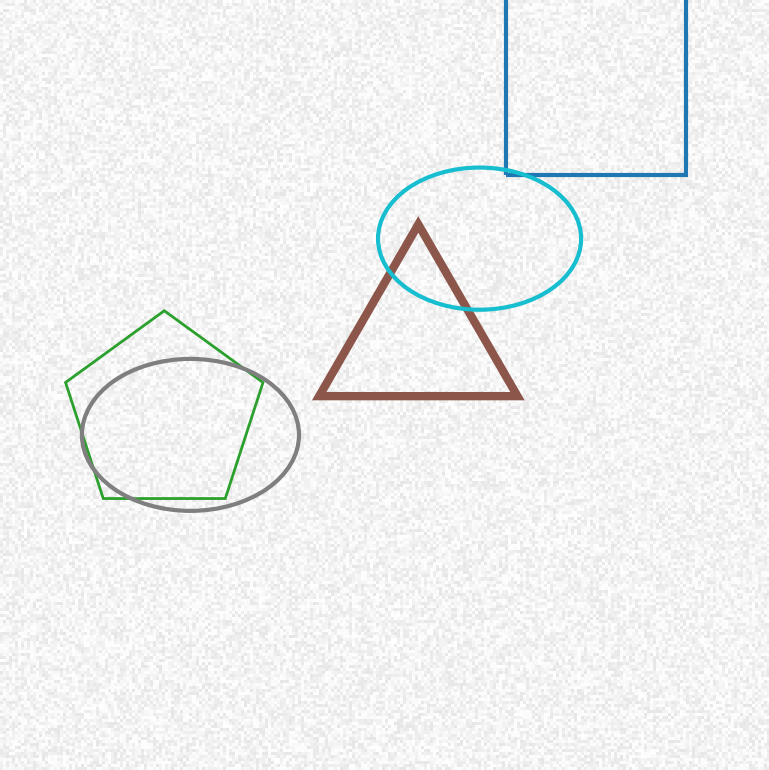[{"shape": "square", "thickness": 1.5, "radius": 0.59, "center": [0.774, 0.89]}, {"shape": "pentagon", "thickness": 1, "radius": 0.67, "center": [0.213, 0.462]}, {"shape": "triangle", "thickness": 3, "radius": 0.74, "center": [0.543, 0.56]}, {"shape": "oval", "thickness": 1.5, "radius": 0.7, "center": [0.247, 0.435]}, {"shape": "oval", "thickness": 1.5, "radius": 0.66, "center": [0.623, 0.69]}]